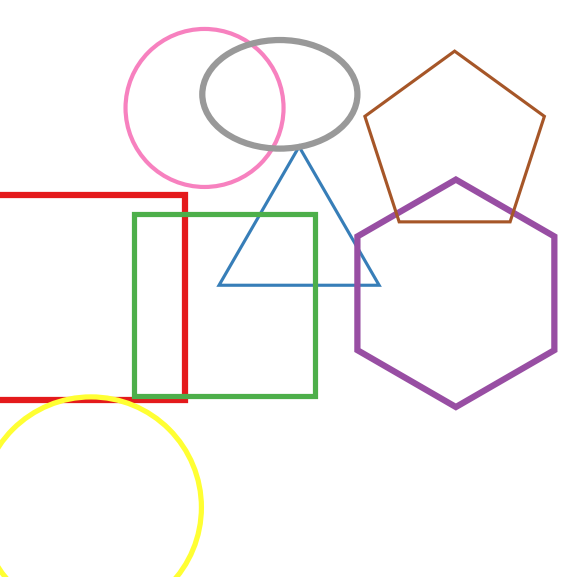[{"shape": "square", "thickness": 3, "radius": 0.89, "center": [0.143, 0.484]}, {"shape": "triangle", "thickness": 1.5, "radius": 0.8, "center": [0.518, 0.585]}, {"shape": "square", "thickness": 2.5, "radius": 0.78, "center": [0.389, 0.471]}, {"shape": "hexagon", "thickness": 3, "radius": 0.98, "center": [0.789, 0.491]}, {"shape": "circle", "thickness": 2.5, "radius": 0.96, "center": [0.157, 0.121]}, {"shape": "pentagon", "thickness": 1.5, "radius": 0.82, "center": [0.787, 0.747]}, {"shape": "circle", "thickness": 2, "radius": 0.68, "center": [0.354, 0.812]}, {"shape": "oval", "thickness": 3, "radius": 0.67, "center": [0.485, 0.836]}]